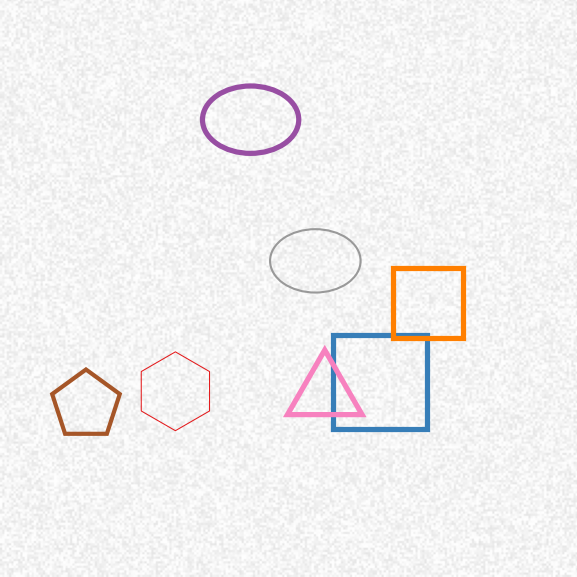[{"shape": "hexagon", "thickness": 0.5, "radius": 0.34, "center": [0.304, 0.322]}, {"shape": "square", "thickness": 2.5, "radius": 0.41, "center": [0.658, 0.337]}, {"shape": "oval", "thickness": 2.5, "radius": 0.42, "center": [0.434, 0.792]}, {"shape": "square", "thickness": 2.5, "radius": 0.31, "center": [0.741, 0.474]}, {"shape": "pentagon", "thickness": 2, "radius": 0.31, "center": [0.149, 0.298]}, {"shape": "triangle", "thickness": 2.5, "radius": 0.37, "center": [0.562, 0.318]}, {"shape": "oval", "thickness": 1, "radius": 0.39, "center": [0.546, 0.547]}]